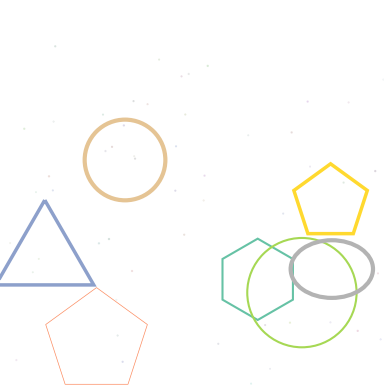[{"shape": "hexagon", "thickness": 1.5, "radius": 0.53, "center": [0.669, 0.274]}, {"shape": "pentagon", "thickness": 0.5, "radius": 0.69, "center": [0.251, 0.114]}, {"shape": "triangle", "thickness": 2.5, "radius": 0.73, "center": [0.116, 0.333]}, {"shape": "circle", "thickness": 1.5, "radius": 0.71, "center": [0.784, 0.24]}, {"shape": "pentagon", "thickness": 2.5, "radius": 0.5, "center": [0.859, 0.474]}, {"shape": "circle", "thickness": 3, "radius": 0.52, "center": [0.325, 0.584]}, {"shape": "oval", "thickness": 3, "radius": 0.53, "center": [0.862, 0.301]}]